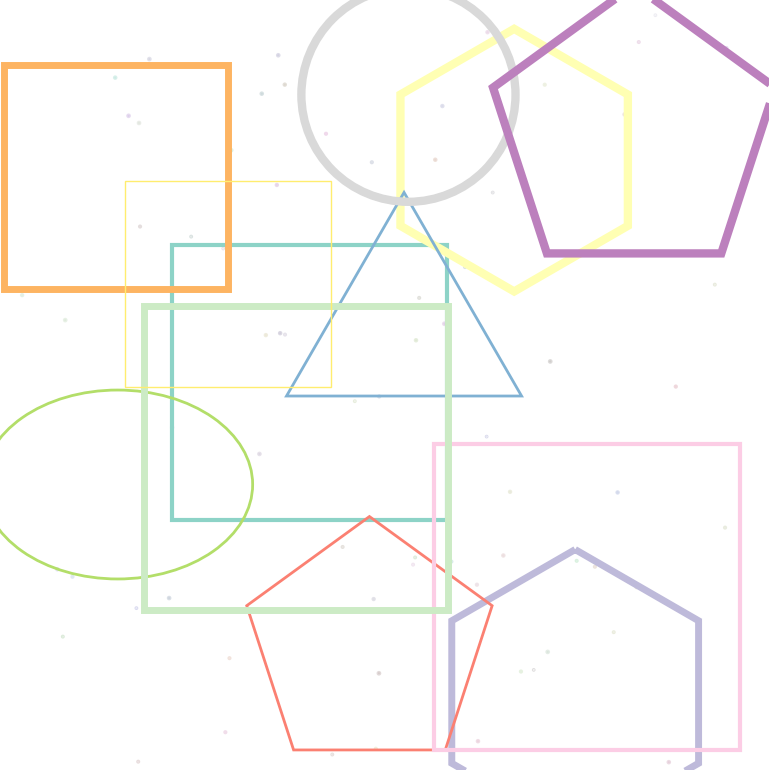[{"shape": "square", "thickness": 1.5, "radius": 0.89, "center": [0.402, 0.503]}, {"shape": "hexagon", "thickness": 3, "radius": 0.85, "center": [0.668, 0.792]}, {"shape": "hexagon", "thickness": 2.5, "radius": 0.93, "center": [0.747, 0.101]}, {"shape": "pentagon", "thickness": 1, "radius": 0.84, "center": [0.48, 0.162]}, {"shape": "triangle", "thickness": 1, "radius": 0.88, "center": [0.525, 0.574]}, {"shape": "square", "thickness": 2.5, "radius": 0.73, "center": [0.15, 0.77]}, {"shape": "oval", "thickness": 1, "radius": 0.88, "center": [0.153, 0.371]}, {"shape": "square", "thickness": 1.5, "radius": 0.99, "center": [0.762, 0.224]}, {"shape": "circle", "thickness": 3, "radius": 0.7, "center": [0.53, 0.877]}, {"shape": "pentagon", "thickness": 3, "radius": 0.96, "center": [0.824, 0.827]}, {"shape": "square", "thickness": 2.5, "radius": 0.99, "center": [0.385, 0.405]}, {"shape": "square", "thickness": 0.5, "radius": 0.67, "center": [0.296, 0.631]}]